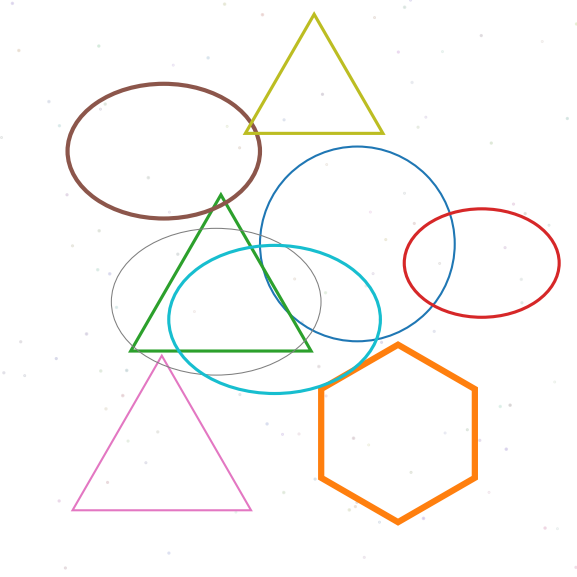[{"shape": "circle", "thickness": 1, "radius": 0.84, "center": [0.619, 0.577]}, {"shape": "hexagon", "thickness": 3, "radius": 0.77, "center": [0.689, 0.249]}, {"shape": "triangle", "thickness": 1.5, "radius": 0.9, "center": [0.383, 0.481]}, {"shape": "oval", "thickness": 1.5, "radius": 0.67, "center": [0.834, 0.544]}, {"shape": "oval", "thickness": 2, "radius": 0.83, "center": [0.284, 0.737]}, {"shape": "triangle", "thickness": 1, "radius": 0.89, "center": [0.28, 0.205]}, {"shape": "oval", "thickness": 0.5, "radius": 0.91, "center": [0.374, 0.477]}, {"shape": "triangle", "thickness": 1.5, "radius": 0.69, "center": [0.544, 0.837]}, {"shape": "oval", "thickness": 1.5, "radius": 0.92, "center": [0.475, 0.446]}]